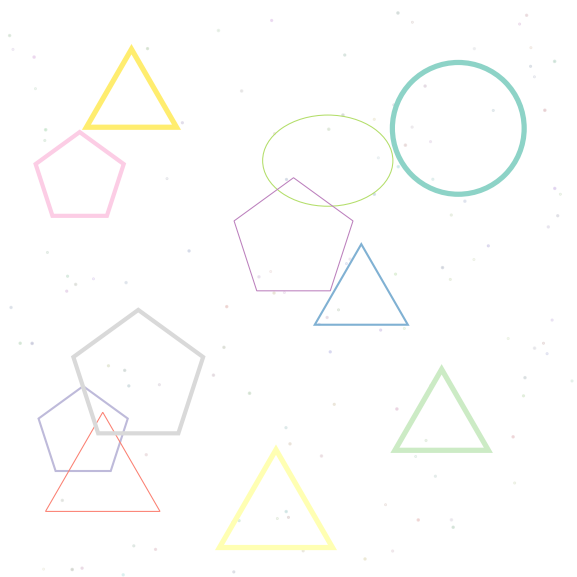[{"shape": "circle", "thickness": 2.5, "radius": 0.57, "center": [0.794, 0.777]}, {"shape": "triangle", "thickness": 2.5, "radius": 0.57, "center": [0.478, 0.108]}, {"shape": "pentagon", "thickness": 1, "radius": 0.41, "center": [0.144, 0.249]}, {"shape": "triangle", "thickness": 0.5, "radius": 0.57, "center": [0.178, 0.171]}, {"shape": "triangle", "thickness": 1, "radius": 0.47, "center": [0.626, 0.483]}, {"shape": "oval", "thickness": 0.5, "radius": 0.56, "center": [0.568, 0.721]}, {"shape": "pentagon", "thickness": 2, "radius": 0.4, "center": [0.138, 0.69]}, {"shape": "pentagon", "thickness": 2, "radius": 0.59, "center": [0.239, 0.344]}, {"shape": "pentagon", "thickness": 0.5, "radius": 0.54, "center": [0.508, 0.583]}, {"shape": "triangle", "thickness": 2.5, "radius": 0.47, "center": [0.765, 0.266]}, {"shape": "triangle", "thickness": 2.5, "radius": 0.45, "center": [0.228, 0.824]}]